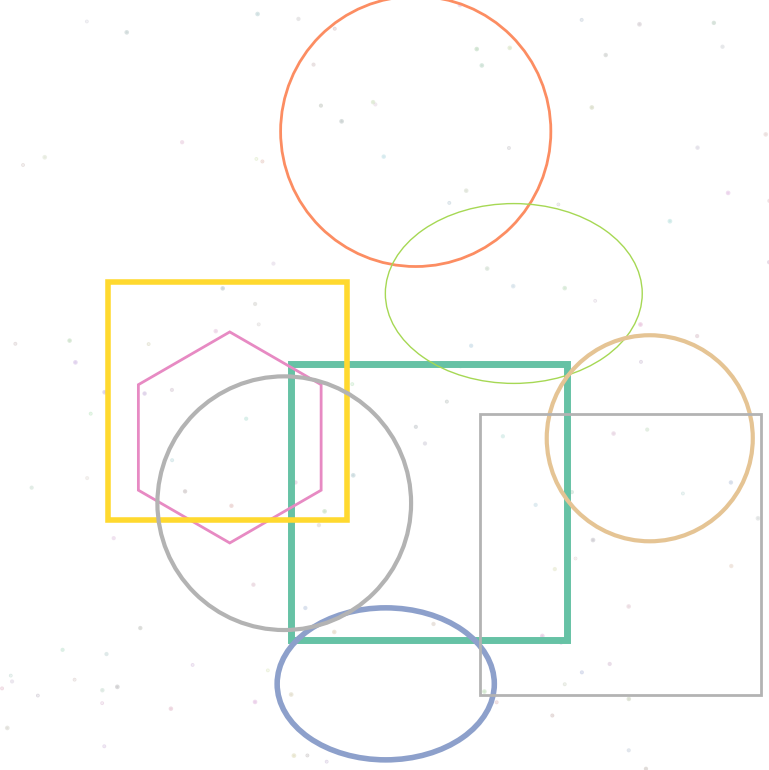[{"shape": "square", "thickness": 2.5, "radius": 0.9, "center": [0.557, 0.348]}, {"shape": "circle", "thickness": 1, "radius": 0.88, "center": [0.54, 0.829]}, {"shape": "oval", "thickness": 2, "radius": 0.71, "center": [0.501, 0.112]}, {"shape": "hexagon", "thickness": 1, "radius": 0.69, "center": [0.298, 0.432]}, {"shape": "oval", "thickness": 0.5, "radius": 0.83, "center": [0.667, 0.619]}, {"shape": "square", "thickness": 2, "radius": 0.77, "center": [0.296, 0.479]}, {"shape": "circle", "thickness": 1.5, "radius": 0.67, "center": [0.844, 0.431]}, {"shape": "square", "thickness": 1, "radius": 0.91, "center": [0.806, 0.28]}, {"shape": "circle", "thickness": 1.5, "radius": 0.82, "center": [0.369, 0.347]}]